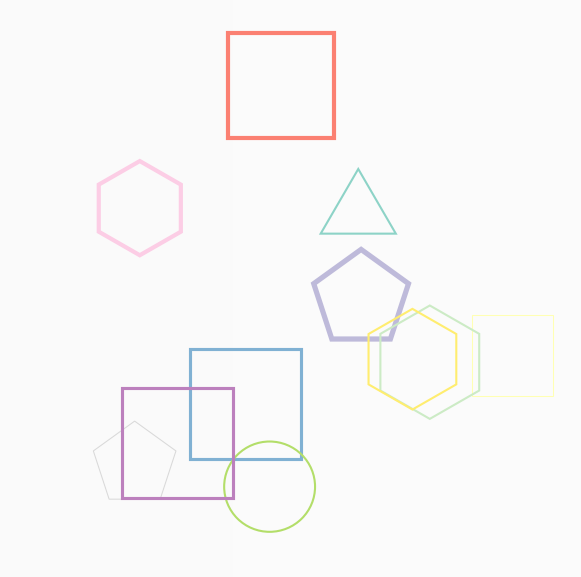[{"shape": "triangle", "thickness": 1, "radius": 0.37, "center": [0.616, 0.632]}, {"shape": "square", "thickness": 0.5, "radius": 0.35, "center": [0.882, 0.383]}, {"shape": "pentagon", "thickness": 2.5, "radius": 0.43, "center": [0.621, 0.481]}, {"shape": "square", "thickness": 2, "radius": 0.45, "center": [0.483, 0.851]}, {"shape": "square", "thickness": 1.5, "radius": 0.48, "center": [0.422, 0.3]}, {"shape": "circle", "thickness": 1, "radius": 0.39, "center": [0.464, 0.156]}, {"shape": "hexagon", "thickness": 2, "radius": 0.41, "center": [0.241, 0.639]}, {"shape": "pentagon", "thickness": 0.5, "radius": 0.37, "center": [0.232, 0.195]}, {"shape": "square", "thickness": 1.5, "radius": 0.47, "center": [0.306, 0.232]}, {"shape": "hexagon", "thickness": 1, "radius": 0.49, "center": [0.739, 0.372]}, {"shape": "hexagon", "thickness": 1, "radius": 0.44, "center": [0.71, 0.377]}]